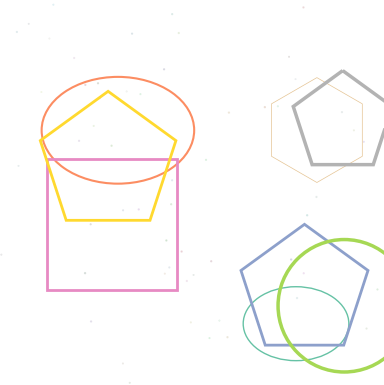[{"shape": "oval", "thickness": 1, "radius": 0.69, "center": [0.769, 0.159]}, {"shape": "oval", "thickness": 1.5, "radius": 0.99, "center": [0.306, 0.662]}, {"shape": "pentagon", "thickness": 2, "radius": 0.87, "center": [0.791, 0.244]}, {"shape": "square", "thickness": 2, "radius": 0.85, "center": [0.291, 0.417]}, {"shape": "circle", "thickness": 2.5, "radius": 0.86, "center": [0.894, 0.206]}, {"shape": "pentagon", "thickness": 2, "radius": 0.93, "center": [0.281, 0.578]}, {"shape": "hexagon", "thickness": 0.5, "radius": 0.68, "center": [0.823, 0.662]}, {"shape": "pentagon", "thickness": 2.5, "radius": 0.68, "center": [0.89, 0.682]}]